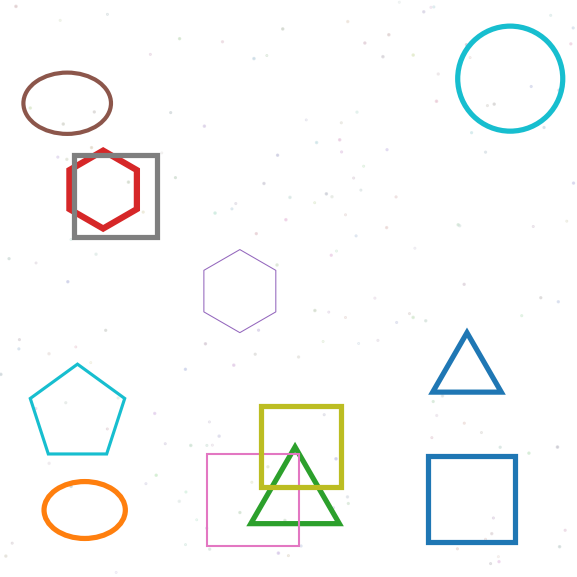[{"shape": "square", "thickness": 2.5, "radius": 0.37, "center": [0.817, 0.135]}, {"shape": "triangle", "thickness": 2.5, "radius": 0.34, "center": [0.809, 0.354]}, {"shape": "oval", "thickness": 2.5, "radius": 0.35, "center": [0.147, 0.116]}, {"shape": "triangle", "thickness": 2.5, "radius": 0.44, "center": [0.511, 0.137]}, {"shape": "hexagon", "thickness": 3, "radius": 0.34, "center": [0.179, 0.671]}, {"shape": "hexagon", "thickness": 0.5, "radius": 0.36, "center": [0.415, 0.495]}, {"shape": "oval", "thickness": 2, "radius": 0.38, "center": [0.116, 0.82]}, {"shape": "square", "thickness": 1, "radius": 0.4, "center": [0.438, 0.133]}, {"shape": "square", "thickness": 2.5, "radius": 0.36, "center": [0.2, 0.66]}, {"shape": "square", "thickness": 2.5, "radius": 0.35, "center": [0.521, 0.227]}, {"shape": "circle", "thickness": 2.5, "radius": 0.45, "center": [0.884, 0.863]}, {"shape": "pentagon", "thickness": 1.5, "radius": 0.43, "center": [0.134, 0.283]}]